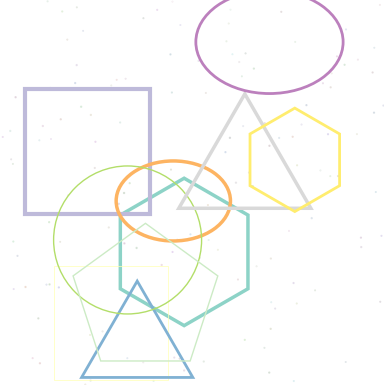[{"shape": "hexagon", "thickness": 2.5, "radius": 0.96, "center": [0.478, 0.346]}, {"shape": "square", "thickness": 0.5, "radius": 0.74, "center": [0.288, 0.161]}, {"shape": "square", "thickness": 3, "radius": 0.81, "center": [0.228, 0.606]}, {"shape": "triangle", "thickness": 2, "radius": 0.83, "center": [0.356, 0.103]}, {"shape": "oval", "thickness": 2.5, "radius": 0.74, "center": [0.45, 0.478]}, {"shape": "circle", "thickness": 1, "radius": 0.96, "center": [0.331, 0.377]}, {"shape": "triangle", "thickness": 2.5, "radius": 0.99, "center": [0.636, 0.558]}, {"shape": "oval", "thickness": 2, "radius": 0.96, "center": [0.7, 0.891]}, {"shape": "pentagon", "thickness": 1, "radius": 0.99, "center": [0.378, 0.222]}, {"shape": "hexagon", "thickness": 2, "radius": 0.67, "center": [0.766, 0.585]}]